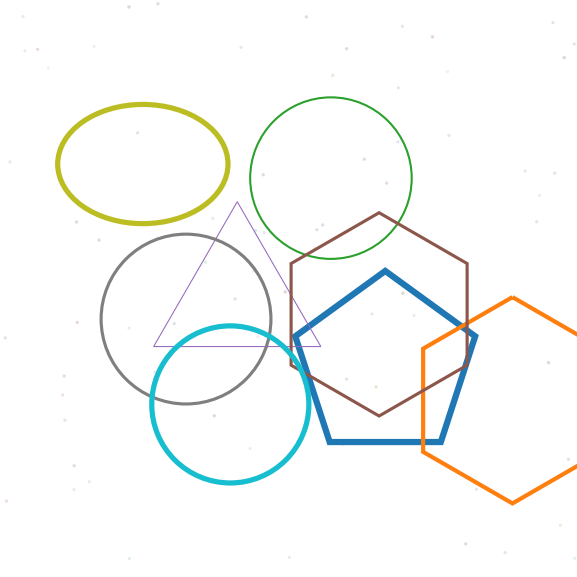[{"shape": "pentagon", "thickness": 3, "radius": 0.82, "center": [0.667, 0.366]}, {"shape": "hexagon", "thickness": 2, "radius": 0.89, "center": [0.887, 0.306]}, {"shape": "circle", "thickness": 1, "radius": 0.7, "center": [0.573, 0.691]}, {"shape": "triangle", "thickness": 0.5, "radius": 0.84, "center": [0.411, 0.483]}, {"shape": "hexagon", "thickness": 1.5, "radius": 0.88, "center": [0.656, 0.455]}, {"shape": "circle", "thickness": 1.5, "radius": 0.74, "center": [0.322, 0.447]}, {"shape": "oval", "thickness": 2.5, "radius": 0.74, "center": [0.247, 0.715]}, {"shape": "circle", "thickness": 2.5, "radius": 0.68, "center": [0.399, 0.299]}]